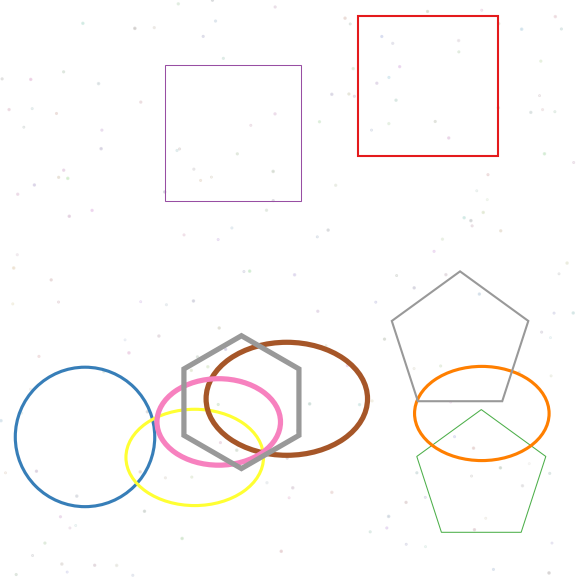[{"shape": "square", "thickness": 1, "radius": 0.61, "center": [0.741, 0.85]}, {"shape": "circle", "thickness": 1.5, "radius": 0.6, "center": [0.147, 0.243]}, {"shape": "pentagon", "thickness": 0.5, "radius": 0.59, "center": [0.833, 0.172]}, {"shape": "square", "thickness": 0.5, "radius": 0.59, "center": [0.404, 0.769]}, {"shape": "oval", "thickness": 1.5, "radius": 0.58, "center": [0.834, 0.283]}, {"shape": "oval", "thickness": 1.5, "radius": 0.6, "center": [0.337, 0.207]}, {"shape": "oval", "thickness": 2.5, "radius": 0.7, "center": [0.497, 0.309]}, {"shape": "oval", "thickness": 2.5, "radius": 0.53, "center": [0.379, 0.269]}, {"shape": "hexagon", "thickness": 2.5, "radius": 0.57, "center": [0.418, 0.303]}, {"shape": "pentagon", "thickness": 1, "radius": 0.62, "center": [0.797, 0.405]}]